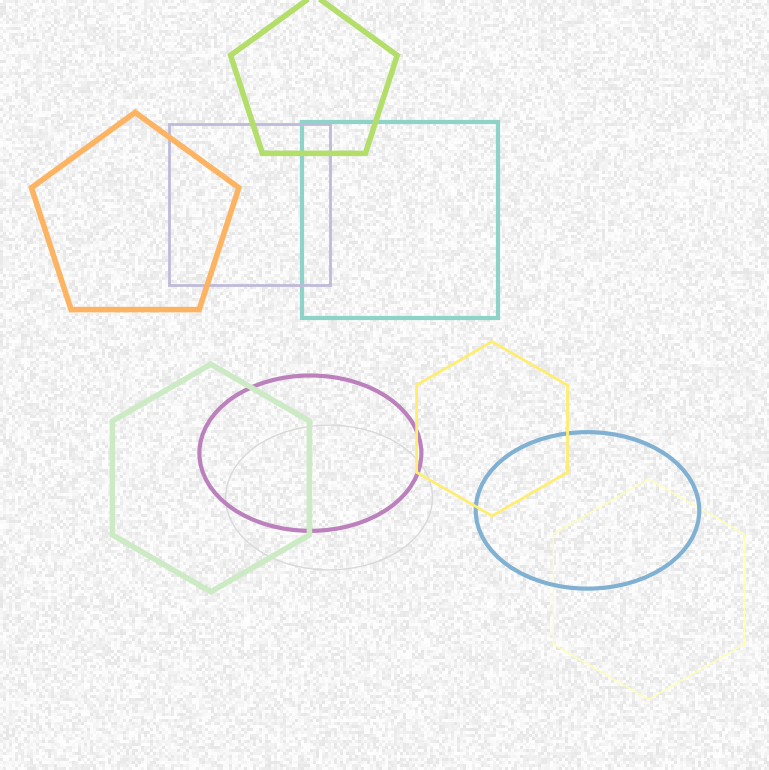[{"shape": "square", "thickness": 1.5, "radius": 0.64, "center": [0.52, 0.714]}, {"shape": "hexagon", "thickness": 0.5, "radius": 0.72, "center": [0.843, 0.235]}, {"shape": "square", "thickness": 1, "radius": 0.52, "center": [0.324, 0.734]}, {"shape": "oval", "thickness": 1.5, "radius": 0.73, "center": [0.763, 0.337]}, {"shape": "pentagon", "thickness": 2, "radius": 0.71, "center": [0.176, 0.712]}, {"shape": "pentagon", "thickness": 2, "radius": 0.57, "center": [0.408, 0.893]}, {"shape": "oval", "thickness": 0.5, "radius": 0.67, "center": [0.427, 0.354]}, {"shape": "oval", "thickness": 1.5, "radius": 0.72, "center": [0.403, 0.411]}, {"shape": "hexagon", "thickness": 2, "radius": 0.74, "center": [0.274, 0.379]}, {"shape": "hexagon", "thickness": 1, "radius": 0.57, "center": [0.639, 0.443]}]